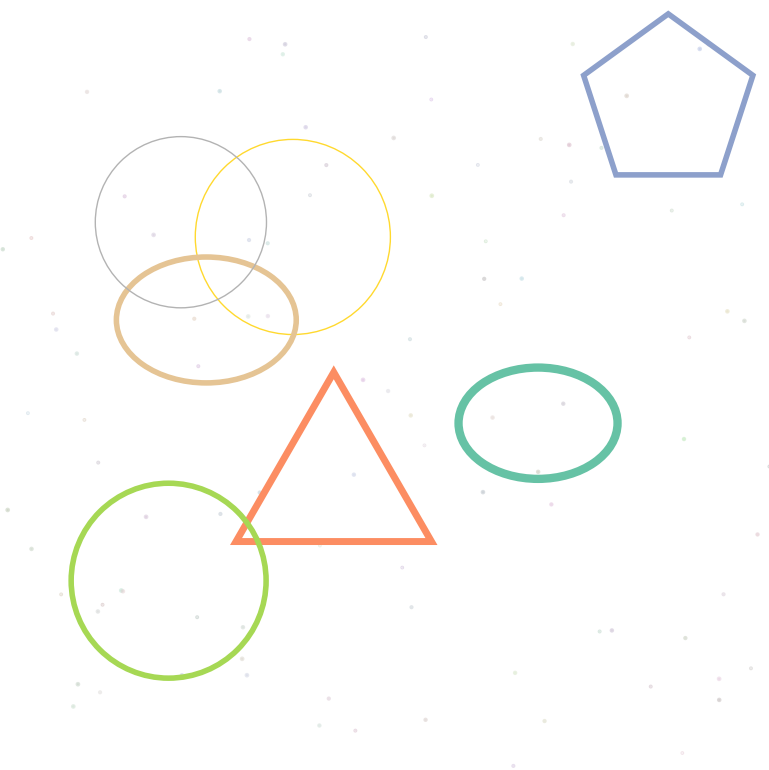[{"shape": "oval", "thickness": 3, "radius": 0.52, "center": [0.699, 0.45]}, {"shape": "triangle", "thickness": 2.5, "radius": 0.73, "center": [0.433, 0.37]}, {"shape": "pentagon", "thickness": 2, "radius": 0.58, "center": [0.868, 0.866]}, {"shape": "circle", "thickness": 2, "radius": 0.63, "center": [0.219, 0.246]}, {"shape": "circle", "thickness": 0.5, "radius": 0.63, "center": [0.38, 0.692]}, {"shape": "oval", "thickness": 2, "radius": 0.58, "center": [0.268, 0.584]}, {"shape": "circle", "thickness": 0.5, "radius": 0.56, "center": [0.235, 0.711]}]